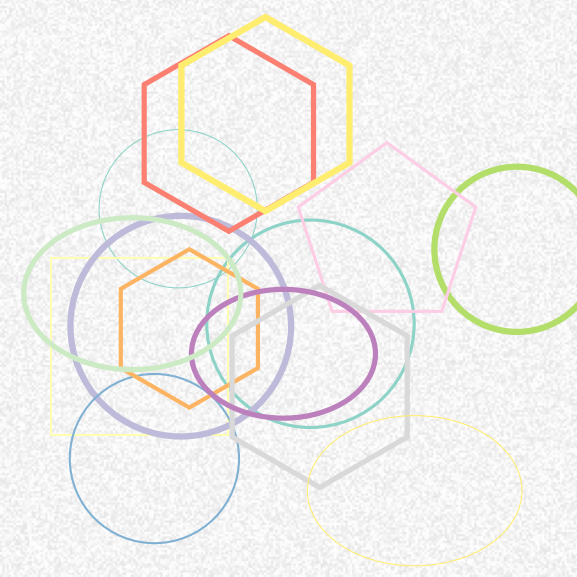[{"shape": "circle", "thickness": 0.5, "radius": 0.68, "center": [0.309, 0.638]}, {"shape": "circle", "thickness": 1.5, "radius": 0.9, "center": [0.538, 0.439]}, {"shape": "square", "thickness": 1, "radius": 0.77, "center": [0.242, 0.399]}, {"shape": "circle", "thickness": 3, "radius": 0.96, "center": [0.313, 0.434]}, {"shape": "hexagon", "thickness": 2.5, "radius": 0.85, "center": [0.396, 0.768]}, {"shape": "circle", "thickness": 1, "radius": 0.73, "center": [0.267, 0.205]}, {"shape": "hexagon", "thickness": 2, "radius": 0.69, "center": [0.328, 0.43]}, {"shape": "circle", "thickness": 3, "radius": 0.72, "center": [0.895, 0.567]}, {"shape": "pentagon", "thickness": 1.5, "radius": 0.81, "center": [0.67, 0.591]}, {"shape": "hexagon", "thickness": 2.5, "radius": 0.87, "center": [0.554, 0.33]}, {"shape": "oval", "thickness": 2.5, "radius": 0.8, "center": [0.491, 0.387]}, {"shape": "oval", "thickness": 2.5, "radius": 0.94, "center": [0.229, 0.491]}, {"shape": "oval", "thickness": 0.5, "radius": 0.93, "center": [0.718, 0.149]}, {"shape": "hexagon", "thickness": 3, "radius": 0.84, "center": [0.46, 0.802]}]